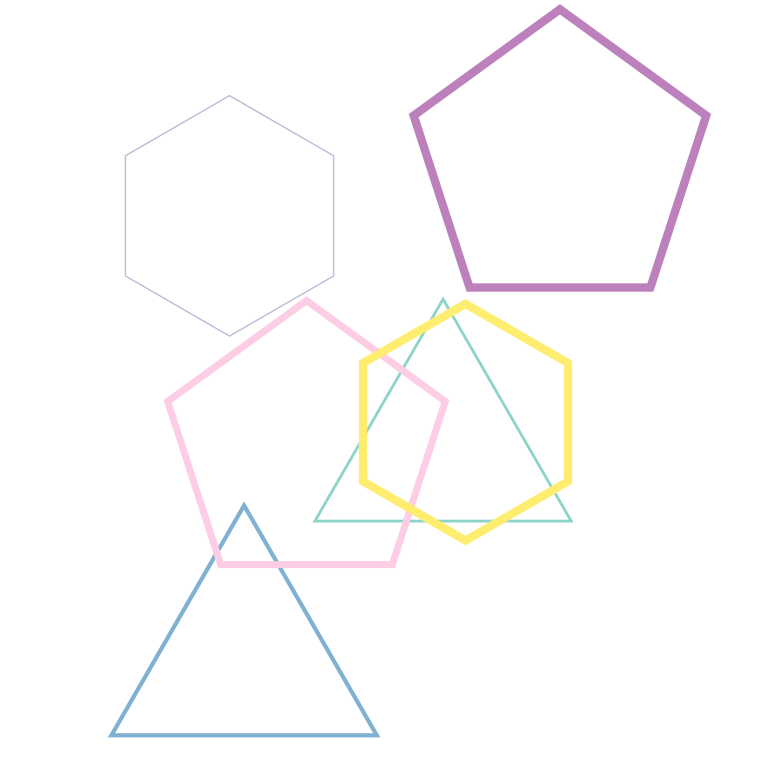[{"shape": "triangle", "thickness": 1, "radius": 0.96, "center": [0.575, 0.419]}, {"shape": "hexagon", "thickness": 0.5, "radius": 0.78, "center": [0.298, 0.72]}, {"shape": "triangle", "thickness": 1.5, "radius": 0.99, "center": [0.317, 0.145]}, {"shape": "pentagon", "thickness": 2.5, "radius": 0.95, "center": [0.398, 0.42]}, {"shape": "pentagon", "thickness": 3, "radius": 1.0, "center": [0.727, 0.788]}, {"shape": "hexagon", "thickness": 3, "radius": 0.77, "center": [0.605, 0.452]}]